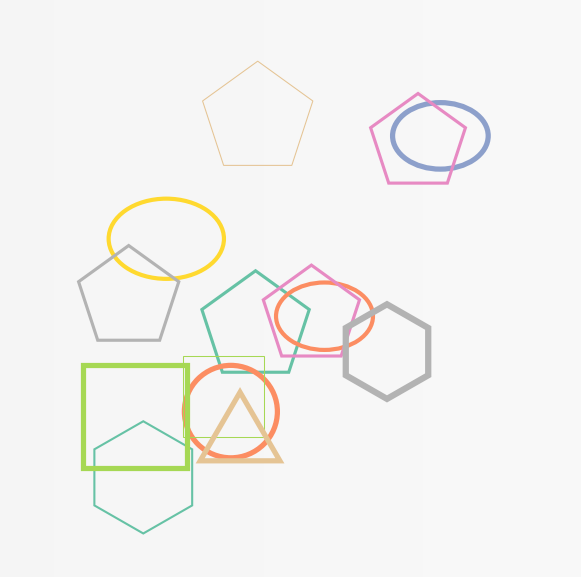[{"shape": "pentagon", "thickness": 1.5, "radius": 0.49, "center": [0.44, 0.433]}, {"shape": "hexagon", "thickness": 1, "radius": 0.49, "center": [0.246, 0.173]}, {"shape": "oval", "thickness": 2, "radius": 0.42, "center": [0.558, 0.452]}, {"shape": "circle", "thickness": 2.5, "radius": 0.4, "center": [0.397, 0.286]}, {"shape": "oval", "thickness": 2.5, "radius": 0.41, "center": [0.758, 0.764]}, {"shape": "pentagon", "thickness": 1.5, "radius": 0.43, "center": [0.536, 0.453]}, {"shape": "pentagon", "thickness": 1.5, "radius": 0.43, "center": [0.719, 0.751]}, {"shape": "square", "thickness": 0.5, "radius": 0.35, "center": [0.385, 0.312]}, {"shape": "square", "thickness": 2.5, "radius": 0.45, "center": [0.232, 0.278]}, {"shape": "oval", "thickness": 2, "radius": 0.5, "center": [0.286, 0.586]}, {"shape": "triangle", "thickness": 2.5, "radius": 0.4, "center": [0.413, 0.241]}, {"shape": "pentagon", "thickness": 0.5, "radius": 0.5, "center": [0.443, 0.793]}, {"shape": "pentagon", "thickness": 1.5, "radius": 0.45, "center": [0.221, 0.483]}, {"shape": "hexagon", "thickness": 3, "radius": 0.41, "center": [0.666, 0.39]}]